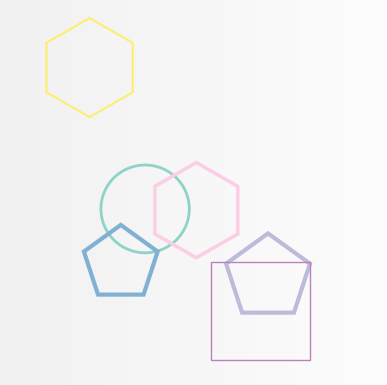[{"shape": "circle", "thickness": 2, "radius": 0.57, "center": [0.374, 0.457]}, {"shape": "pentagon", "thickness": 3, "radius": 0.57, "center": [0.692, 0.28]}, {"shape": "pentagon", "thickness": 3, "radius": 0.5, "center": [0.312, 0.316]}, {"shape": "hexagon", "thickness": 2.5, "radius": 0.62, "center": [0.507, 0.454]}, {"shape": "square", "thickness": 1, "radius": 0.64, "center": [0.672, 0.192]}, {"shape": "hexagon", "thickness": 1.5, "radius": 0.64, "center": [0.231, 0.825]}]